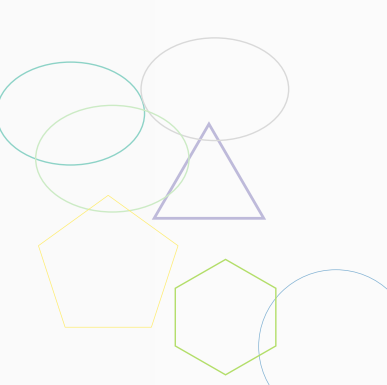[{"shape": "oval", "thickness": 1, "radius": 0.95, "center": [0.182, 0.705]}, {"shape": "triangle", "thickness": 2, "radius": 0.82, "center": [0.539, 0.515]}, {"shape": "circle", "thickness": 0.5, "radius": 1.0, "center": [0.867, 0.1]}, {"shape": "hexagon", "thickness": 1, "radius": 0.75, "center": [0.582, 0.176]}, {"shape": "oval", "thickness": 1, "radius": 0.95, "center": [0.554, 0.768]}, {"shape": "oval", "thickness": 1, "radius": 0.99, "center": [0.29, 0.588]}, {"shape": "pentagon", "thickness": 0.5, "radius": 0.95, "center": [0.279, 0.303]}]